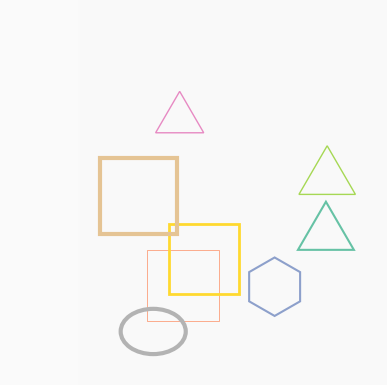[{"shape": "triangle", "thickness": 1.5, "radius": 0.42, "center": [0.841, 0.393]}, {"shape": "square", "thickness": 0.5, "radius": 0.46, "center": [0.473, 0.258]}, {"shape": "hexagon", "thickness": 1.5, "radius": 0.38, "center": [0.709, 0.255]}, {"shape": "triangle", "thickness": 1, "radius": 0.36, "center": [0.464, 0.691]}, {"shape": "triangle", "thickness": 1, "radius": 0.42, "center": [0.844, 0.537]}, {"shape": "square", "thickness": 2, "radius": 0.45, "center": [0.526, 0.328]}, {"shape": "square", "thickness": 3, "radius": 0.5, "center": [0.358, 0.492]}, {"shape": "oval", "thickness": 3, "radius": 0.42, "center": [0.395, 0.139]}]